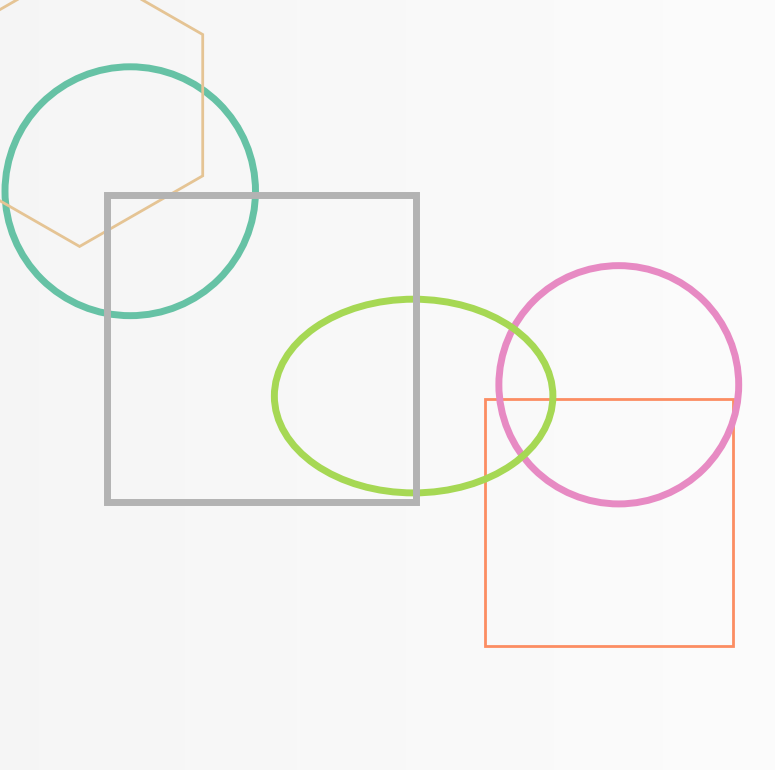[{"shape": "circle", "thickness": 2.5, "radius": 0.81, "center": [0.168, 0.752]}, {"shape": "square", "thickness": 1, "radius": 0.8, "center": [0.785, 0.322]}, {"shape": "circle", "thickness": 2.5, "radius": 0.77, "center": [0.798, 0.5]}, {"shape": "oval", "thickness": 2.5, "radius": 0.9, "center": [0.534, 0.486]}, {"shape": "hexagon", "thickness": 1, "radius": 0.92, "center": [0.103, 0.863]}, {"shape": "square", "thickness": 2.5, "radius": 1.0, "center": [0.338, 0.547]}]